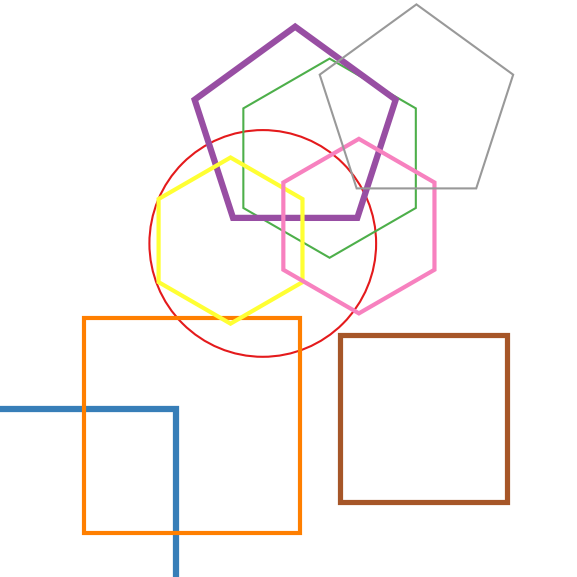[{"shape": "circle", "thickness": 1, "radius": 0.98, "center": [0.455, 0.578]}, {"shape": "square", "thickness": 3, "radius": 0.88, "center": [0.128, 0.114]}, {"shape": "hexagon", "thickness": 1, "radius": 0.86, "center": [0.571, 0.725]}, {"shape": "pentagon", "thickness": 3, "radius": 0.92, "center": [0.511, 0.77]}, {"shape": "square", "thickness": 2, "radius": 0.93, "center": [0.332, 0.263]}, {"shape": "hexagon", "thickness": 2, "radius": 0.72, "center": [0.399, 0.583]}, {"shape": "square", "thickness": 2.5, "radius": 0.72, "center": [0.733, 0.274]}, {"shape": "hexagon", "thickness": 2, "radius": 0.76, "center": [0.621, 0.608]}, {"shape": "pentagon", "thickness": 1, "radius": 0.88, "center": [0.721, 0.815]}]